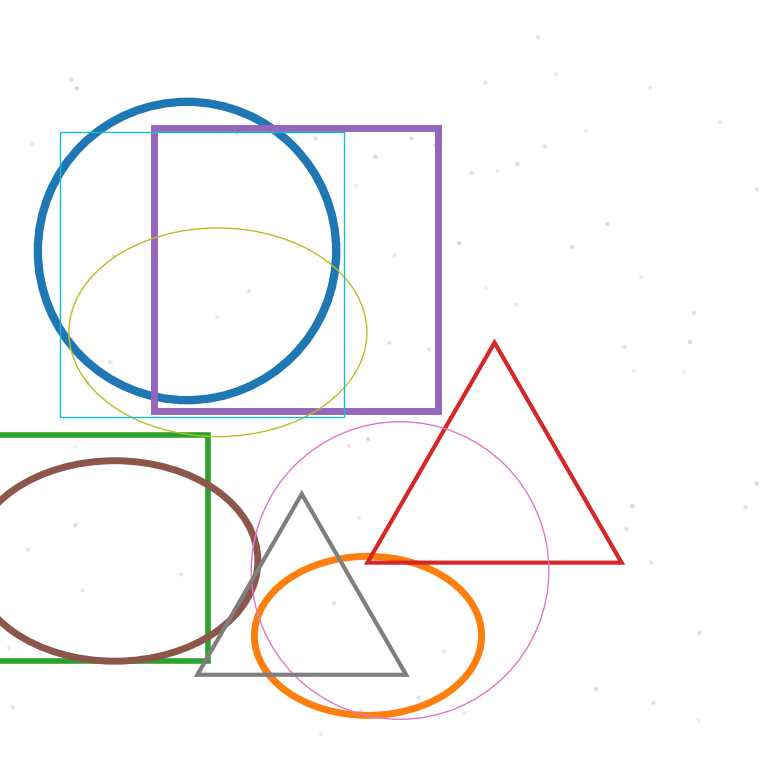[{"shape": "circle", "thickness": 3, "radius": 0.97, "center": [0.243, 0.674]}, {"shape": "oval", "thickness": 2.5, "radius": 0.74, "center": [0.478, 0.174]}, {"shape": "square", "thickness": 2, "radius": 0.73, "center": [0.124, 0.288]}, {"shape": "triangle", "thickness": 1.5, "radius": 0.95, "center": [0.642, 0.365]}, {"shape": "square", "thickness": 2.5, "radius": 0.92, "center": [0.384, 0.65]}, {"shape": "oval", "thickness": 2.5, "radius": 0.93, "center": [0.149, 0.271]}, {"shape": "circle", "thickness": 0.5, "radius": 0.97, "center": [0.52, 0.259]}, {"shape": "triangle", "thickness": 1.5, "radius": 0.78, "center": [0.392, 0.202]}, {"shape": "oval", "thickness": 0.5, "radius": 0.97, "center": [0.283, 0.568]}, {"shape": "square", "thickness": 0.5, "radius": 0.93, "center": [0.262, 0.644]}]